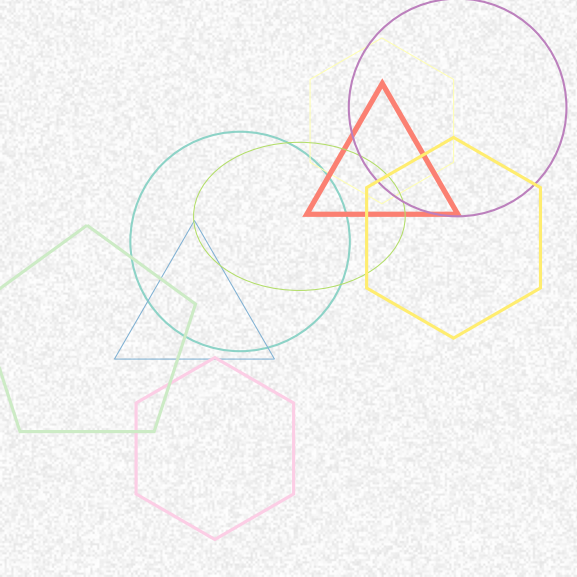[{"shape": "circle", "thickness": 1, "radius": 0.95, "center": [0.416, 0.581]}, {"shape": "hexagon", "thickness": 0.5, "radius": 0.72, "center": [0.661, 0.79]}, {"shape": "triangle", "thickness": 2.5, "radius": 0.76, "center": [0.662, 0.704]}, {"shape": "triangle", "thickness": 0.5, "radius": 0.8, "center": [0.337, 0.457]}, {"shape": "oval", "thickness": 0.5, "radius": 0.92, "center": [0.518, 0.624]}, {"shape": "hexagon", "thickness": 1.5, "radius": 0.79, "center": [0.372, 0.223]}, {"shape": "circle", "thickness": 1, "radius": 0.94, "center": [0.792, 0.813]}, {"shape": "pentagon", "thickness": 1.5, "radius": 0.99, "center": [0.151, 0.412]}, {"shape": "hexagon", "thickness": 1.5, "radius": 0.87, "center": [0.785, 0.587]}]